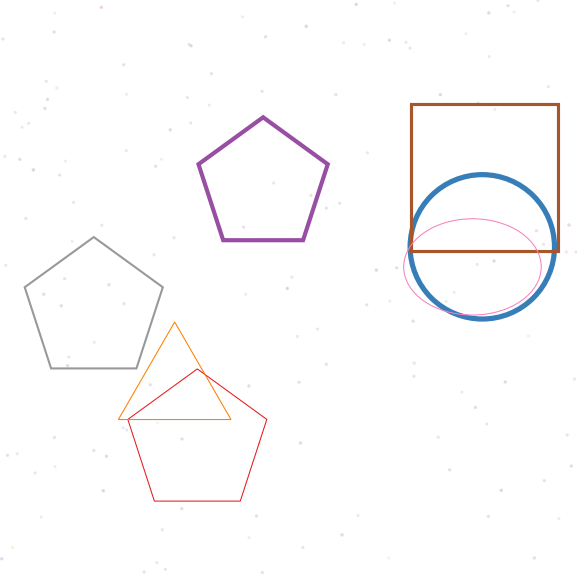[{"shape": "pentagon", "thickness": 0.5, "radius": 0.63, "center": [0.342, 0.234]}, {"shape": "circle", "thickness": 2.5, "radius": 0.63, "center": [0.835, 0.572]}, {"shape": "pentagon", "thickness": 2, "radius": 0.59, "center": [0.456, 0.678]}, {"shape": "triangle", "thickness": 0.5, "radius": 0.56, "center": [0.302, 0.329]}, {"shape": "square", "thickness": 1.5, "radius": 0.64, "center": [0.839, 0.692]}, {"shape": "oval", "thickness": 0.5, "radius": 0.6, "center": [0.818, 0.537]}, {"shape": "pentagon", "thickness": 1, "radius": 0.63, "center": [0.162, 0.463]}]